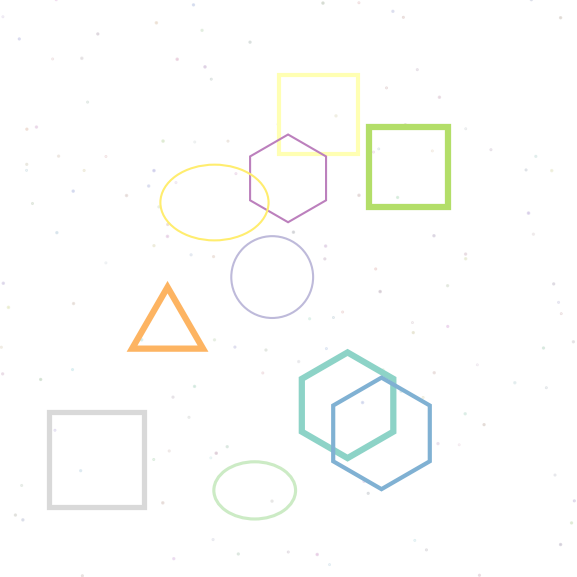[{"shape": "hexagon", "thickness": 3, "radius": 0.46, "center": [0.602, 0.297]}, {"shape": "square", "thickness": 2, "radius": 0.34, "center": [0.552, 0.801]}, {"shape": "circle", "thickness": 1, "radius": 0.35, "center": [0.471, 0.519]}, {"shape": "hexagon", "thickness": 2, "radius": 0.48, "center": [0.661, 0.249]}, {"shape": "triangle", "thickness": 3, "radius": 0.35, "center": [0.29, 0.431]}, {"shape": "square", "thickness": 3, "radius": 0.34, "center": [0.707, 0.71]}, {"shape": "square", "thickness": 2.5, "radius": 0.41, "center": [0.167, 0.203]}, {"shape": "hexagon", "thickness": 1, "radius": 0.38, "center": [0.499, 0.69]}, {"shape": "oval", "thickness": 1.5, "radius": 0.35, "center": [0.441, 0.15]}, {"shape": "oval", "thickness": 1, "radius": 0.47, "center": [0.371, 0.648]}]